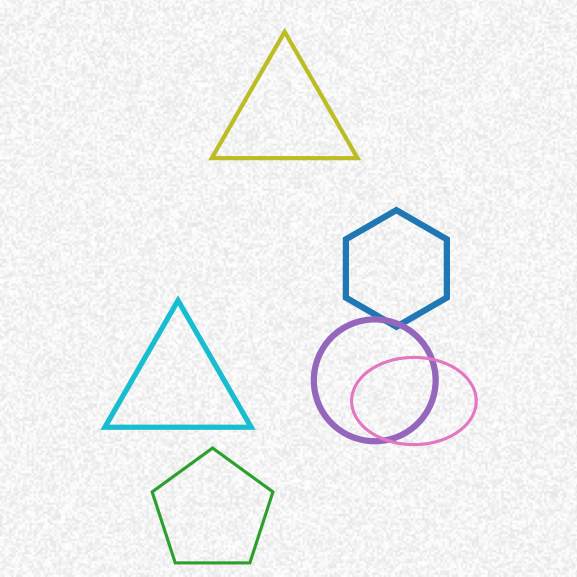[{"shape": "hexagon", "thickness": 3, "radius": 0.5, "center": [0.686, 0.534]}, {"shape": "pentagon", "thickness": 1.5, "radius": 0.55, "center": [0.368, 0.113]}, {"shape": "circle", "thickness": 3, "radius": 0.53, "center": [0.649, 0.341]}, {"shape": "oval", "thickness": 1.5, "radius": 0.54, "center": [0.717, 0.305]}, {"shape": "triangle", "thickness": 2, "radius": 0.73, "center": [0.493, 0.798]}, {"shape": "triangle", "thickness": 2.5, "radius": 0.73, "center": [0.308, 0.333]}]